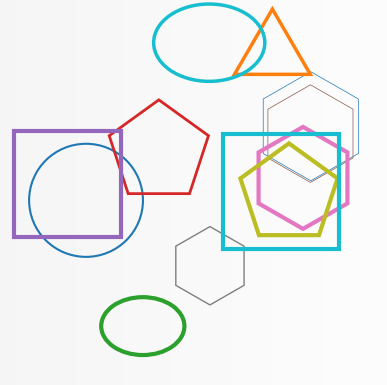[{"shape": "circle", "thickness": 1.5, "radius": 0.73, "center": [0.222, 0.48]}, {"shape": "hexagon", "thickness": 0.5, "radius": 0.71, "center": [0.802, 0.672]}, {"shape": "triangle", "thickness": 2.5, "radius": 0.57, "center": [0.703, 0.863]}, {"shape": "oval", "thickness": 3, "radius": 0.54, "center": [0.369, 0.153]}, {"shape": "pentagon", "thickness": 2, "radius": 0.67, "center": [0.41, 0.606]}, {"shape": "square", "thickness": 3, "radius": 0.69, "center": [0.174, 0.522]}, {"shape": "hexagon", "thickness": 0.5, "radius": 0.63, "center": [0.801, 0.653]}, {"shape": "hexagon", "thickness": 3, "radius": 0.66, "center": [0.782, 0.538]}, {"shape": "hexagon", "thickness": 1, "radius": 0.51, "center": [0.542, 0.31]}, {"shape": "pentagon", "thickness": 3, "radius": 0.66, "center": [0.746, 0.496]}, {"shape": "oval", "thickness": 2.5, "radius": 0.72, "center": [0.54, 0.889]}, {"shape": "square", "thickness": 3, "radius": 0.75, "center": [0.726, 0.502]}]